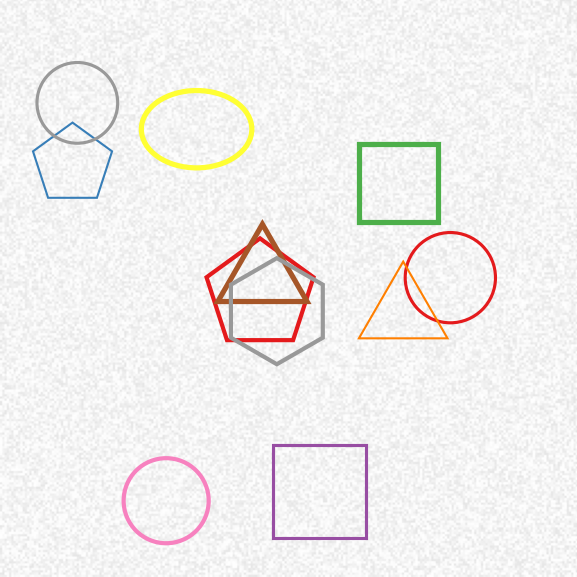[{"shape": "circle", "thickness": 1.5, "radius": 0.39, "center": [0.78, 0.518]}, {"shape": "pentagon", "thickness": 2, "radius": 0.49, "center": [0.45, 0.489]}, {"shape": "pentagon", "thickness": 1, "radius": 0.36, "center": [0.126, 0.715]}, {"shape": "square", "thickness": 2.5, "radius": 0.34, "center": [0.689, 0.683]}, {"shape": "square", "thickness": 1.5, "radius": 0.4, "center": [0.553, 0.148]}, {"shape": "triangle", "thickness": 1, "radius": 0.44, "center": [0.698, 0.458]}, {"shape": "oval", "thickness": 2.5, "radius": 0.48, "center": [0.34, 0.775]}, {"shape": "triangle", "thickness": 2.5, "radius": 0.45, "center": [0.454, 0.522]}, {"shape": "circle", "thickness": 2, "radius": 0.37, "center": [0.288, 0.132]}, {"shape": "circle", "thickness": 1.5, "radius": 0.35, "center": [0.134, 0.821]}, {"shape": "hexagon", "thickness": 2, "radius": 0.46, "center": [0.479, 0.46]}]